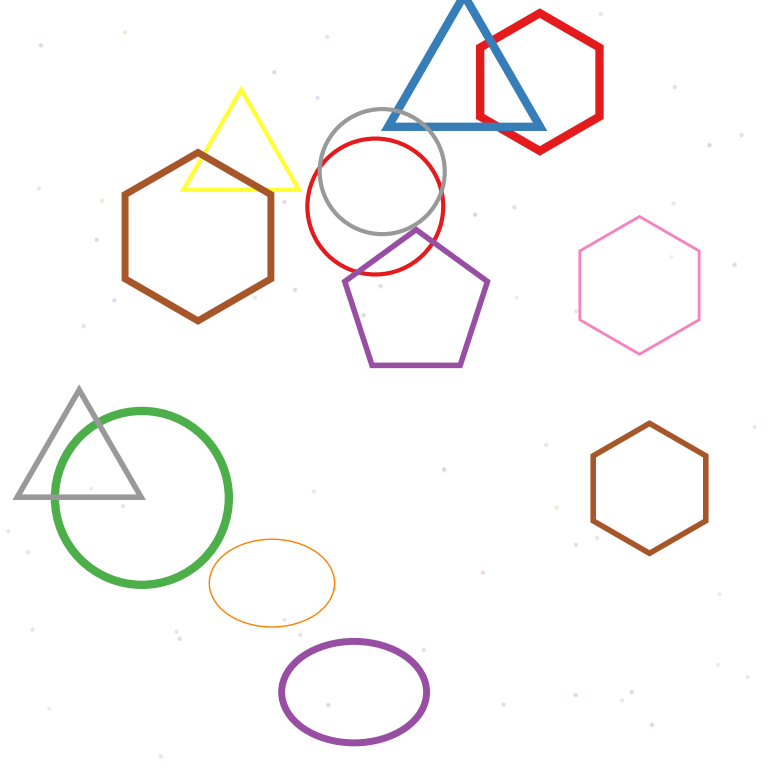[{"shape": "hexagon", "thickness": 3, "radius": 0.45, "center": [0.701, 0.893]}, {"shape": "circle", "thickness": 1.5, "radius": 0.44, "center": [0.487, 0.732]}, {"shape": "triangle", "thickness": 3, "radius": 0.57, "center": [0.603, 0.892]}, {"shape": "circle", "thickness": 3, "radius": 0.56, "center": [0.184, 0.353]}, {"shape": "oval", "thickness": 2.5, "radius": 0.47, "center": [0.46, 0.101]}, {"shape": "pentagon", "thickness": 2, "radius": 0.49, "center": [0.54, 0.604]}, {"shape": "oval", "thickness": 0.5, "radius": 0.41, "center": [0.353, 0.243]}, {"shape": "triangle", "thickness": 1.5, "radius": 0.43, "center": [0.313, 0.797]}, {"shape": "hexagon", "thickness": 2.5, "radius": 0.55, "center": [0.257, 0.693]}, {"shape": "hexagon", "thickness": 2, "radius": 0.42, "center": [0.844, 0.366]}, {"shape": "hexagon", "thickness": 1, "radius": 0.45, "center": [0.83, 0.629]}, {"shape": "triangle", "thickness": 2, "radius": 0.46, "center": [0.103, 0.401]}, {"shape": "circle", "thickness": 1.5, "radius": 0.41, "center": [0.496, 0.777]}]